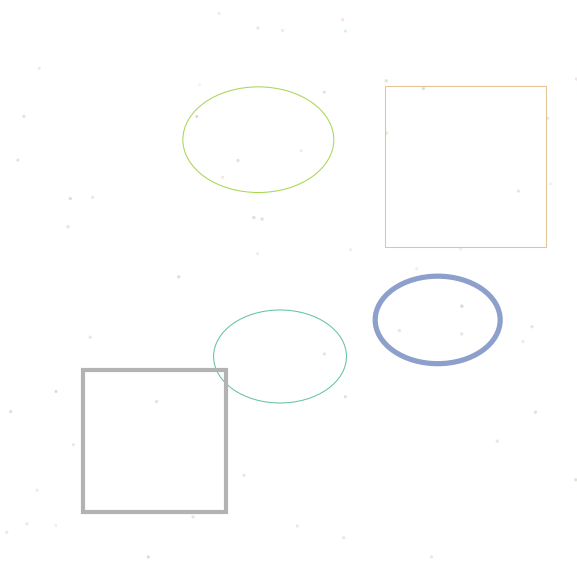[{"shape": "oval", "thickness": 0.5, "radius": 0.58, "center": [0.485, 0.382]}, {"shape": "oval", "thickness": 2.5, "radius": 0.54, "center": [0.758, 0.445]}, {"shape": "oval", "thickness": 0.5, "radius": 0.65, "center": [0.447, 0.757]}, {"shape": "square", "thickness": 0.5, "radius": 0.7, "center": [0.806, 0.711]}, {"shape": "square", "thickness": 2, "radius": 0.62, "center": [0.268, 0.235]}]